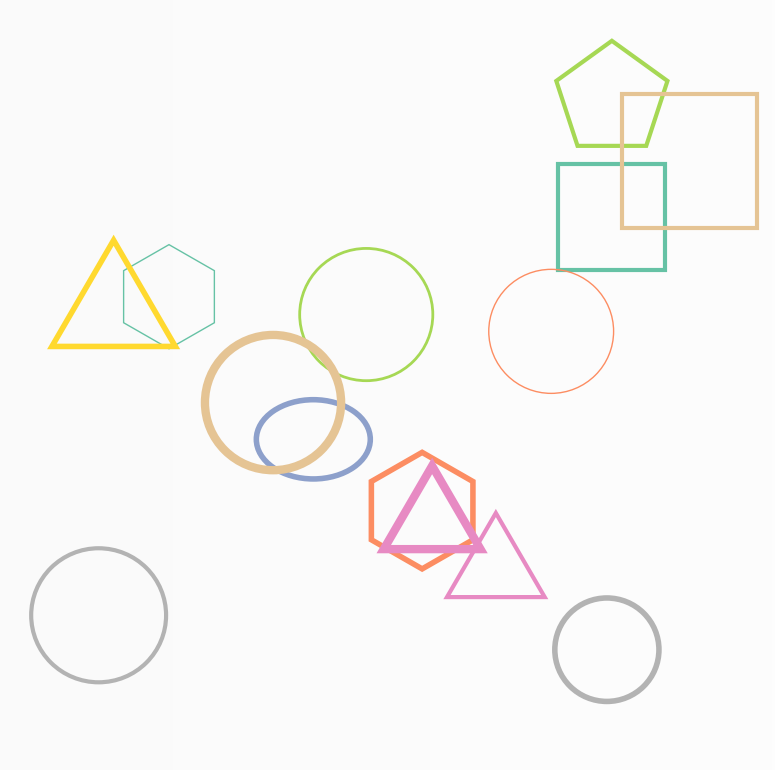[{"shape": "hexagon", "thickness": 0.5, "radius": 0.34, "center": [0.218, 0.615]}, {"shape": "square", "thickness": 1.5, "radius": 0.35, "center": [0.789, 0.718]}, {"shape": "hexagon", "thickness": 2, "radius": 0.38, "center": [0.545, 0.337]}, {"shape": "circle", "thickness": 0.5, "radius": 0.4, "center": [0.711, 0.57]}, {"shape": "oval", "thickness": 2, "radius": 0.37, "center": [0.404, 0.429]}, {"shape": "triangle", "thickness": 3, "radius": 0.36, "center": [0.558, 0.323]}, {"shape": "triangle", "thickness": 1.5, "radius": 0.36, "center": [0.64, 0.261]}, {"shape": "pentagon", "thickness": 1.5, "radius": 0.38, "center": [0.79, 0.872]}, {"shape": "circle", "thickness": 1, "radius": 0.43, "center": [0.473, 0.591]}, {"shape": "triangle", "thickness": 2, "radius": 0.46, "center": [0.147, 0.596]}, {"shape": "square", "thickness": 1.5, "radius": 0.43, "center": [0.889, 0.791]}, {"shape": "circle", "thickness": 3, "radius": 0.44, "center": [0.352, 0.477]}, {"shape": "circle", "thickness": 2, "radius": 0.34, "center": [0.783, 0.156]}, {"shape": "circle", "thickness": 1.5, "radius": 0.44, "center": [0.127, 0.201]}]